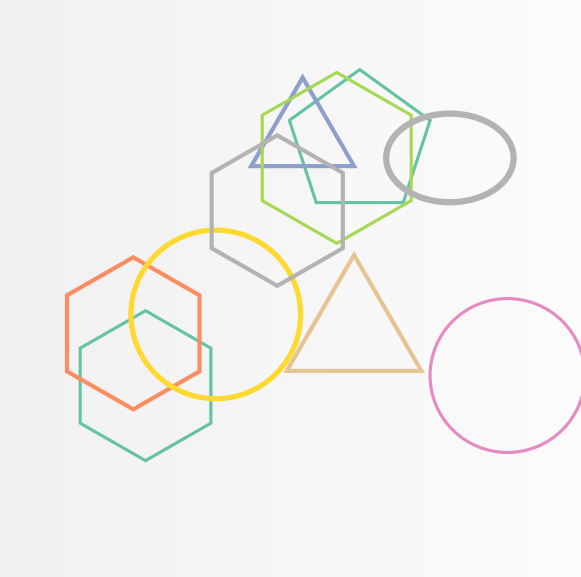[{"shape": "pentagon", "thickness": 1.5, "radius": 0.64, "center": [0.619, 0.751]}, {"shape": "hexagon", "thickness": 1.5, "radius": 0.65, "center": [0.25, 0.331]}, {"shape": "hexagon", "thickness": 2, "radius": 0.66, "center": [0.229, 0.422]}, {"shape": "triangle", "thickness": 2, "radius": 0.51, "center": [0.521, 0.763]}, {"shape": "circle", "thickness": 1.5, "radius": 0.67, "center": [0.873, 0.349]}, {"shape": "hexagon", "thickness": 1.5, "radius": 0.74, "center": [0.579, 0.726]}, {"shape": "circle", "thickness": 2.5, "radius": 0.73, "center": [0.371, 0.455]}, {"shape": "triangle", "thickness": 2, "radius": 0.67, "center": [0.609, 0.424]}, {"shape": "oval", "thickness": 3, "radius": 0.55, "center": [0.774, 0.726]}, {"shape": "hexagon", "thickness": 2, "radius": 0.65, "center": [0.477, 0.635]}]